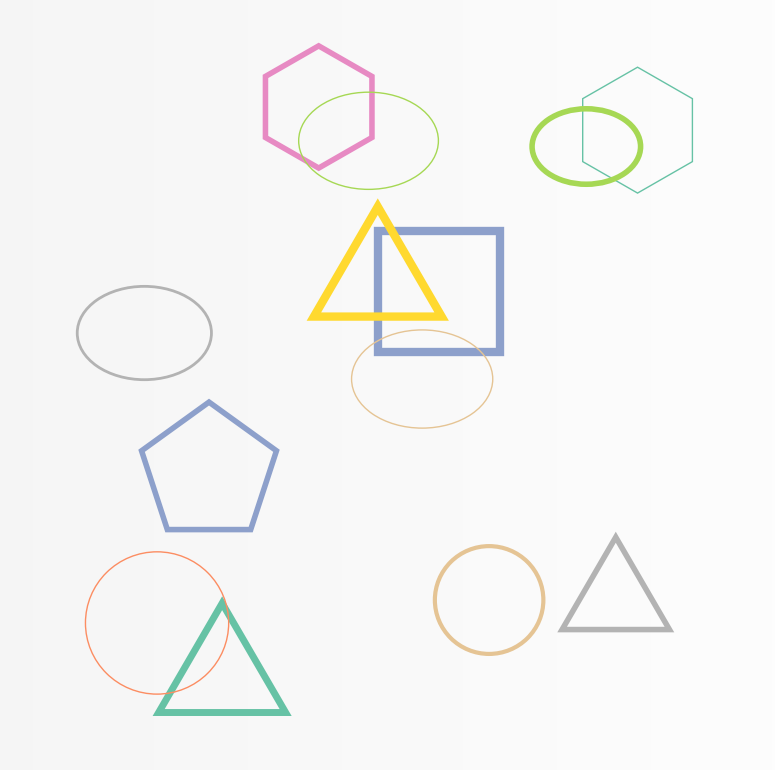[{"shape": "triangle", "thickness": 2.5, "radius": 0.47, "center": [0.287, 0.122]}, {"shape": "hexagon", "thickness": 0.5, "radius": 0.41, "center": [0.823, 0.831]}, {"shape": "circle", "thickness": 0.5, "radius": 0.46, "center": [0.203, 0.191]}, {"shape": "pentagon", "thickness": 2, "radius": 0.46, "center": [0.27, 0.386]}, {"shape": "square", "thickness": 3, "radius": 0.39, "center": [0.567, 0.622]}, {"shape": "hexagon", "thickness": 2, "radius": 0.4, "center": [0.411, 0.861]}, {"shape": "oval", "thickness": 0.5, "radius": 0.45, "center": [0.476, 0.817]}, {"shape": "oval", "thickness": 2, "radius": 0.35, "center": [0.757, 0.81]}, {"shape": "triangle", "thickness": 3, "radius": 0.48, "center": [0.487, 0.636]}, {"shape": "oval", "thickness": 0.5, "radius": 0.46, "center": [0.545, 0.508]}, {"shape": "circle", "thickness": 1.5, "radius": 0.35, "center": [0.631, 0.221]}, {"shape": "oval", "thickness": 1, "radius": 0.43, "center": [0.186, 0.568]}, {"shape": "triangle", "thickness": 2, "radius": 0.4, "center": [0.795, 0.222]}]